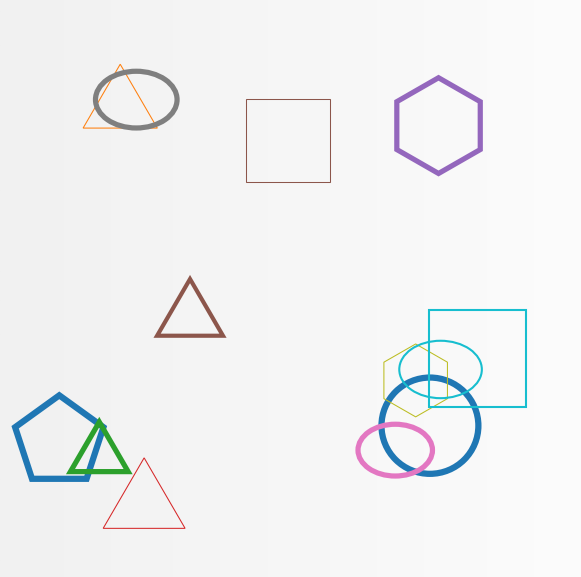[{"shape": "circle", "thickness": 3, "radius": 0.42, "center": [0.74, 0.262]}, {"shape": "pentagon", "thickness": 3, "radius": 0.4, "center": [0.102, 0.235]}, {"shape": "triangle", "thickness": 0.5, "radius": 0.37, "center": [0.207, 0.814]}, {"shape": "triangle", "thickness": 2.5, "radius": 0.29, "center": [0.171, 0.211]}, {"shape": "triangle", "thickness": 0.5, "radius": 0.41, "center": [0.248, 0.125]}, {"shape": "hexagon", "thickness": 2.5, "radius": 0.41, "center": [0.754, 0.782]}, {"shape": "triangle", "thickness": 2, "radius": 0.33, "center": [0.327, 0.451]}, {"shape": "square", "thickness": 0.5, "radius": 0.36, "center": [0.496, 0.755]}, {"shape": "oval", "thickness": 2.5, "radius": 0.32, "center": [0.68, 0.22]}, {"shape": "oval", "thickness": 2.5, "radius": 0.35, "center": [0.234, 0.827]}, {"shape": "hexagon", "thickness": 0.5, "radius": 0.32, "center": [0.715, 0.34]}, {"shape": "square", "thickness": 1, "radius": 0.42, "center": [0.822, 0.378]}, {"shape": "oval", "thickness": 1, "radius": 0.36, "center": [0.758, 0.359]}]